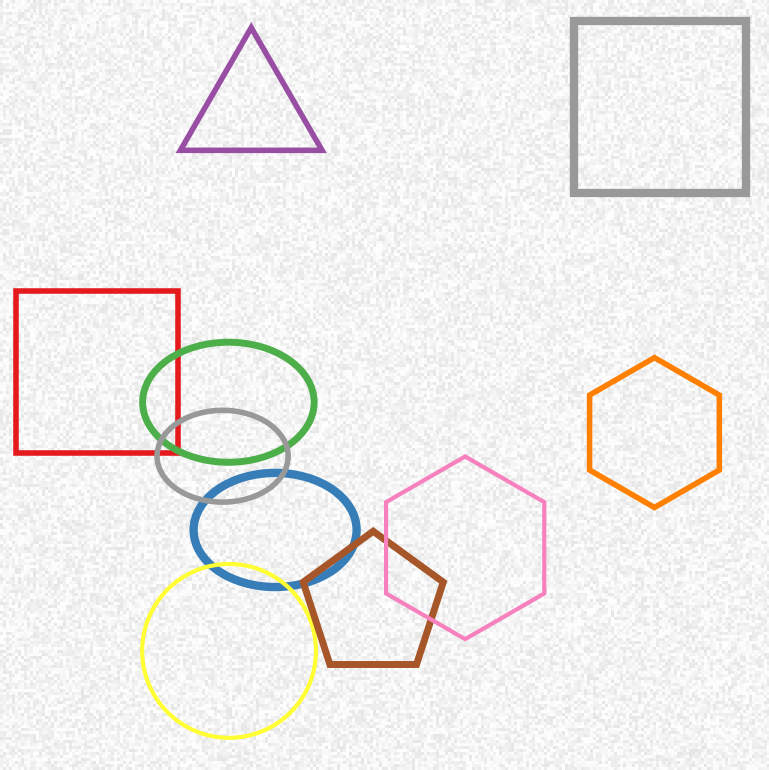[{"shape": "square", "thickness": 2, "radius": 0.52, "center": [0.126, 0.517]}, {"shape": "oval", "thickness": 3, "radius": 0.53, "center": [0.357, 0.312]}, {"shape": "oval", "thickness": 2.5, "radius": 0.56, "center": [0.297, 0.478]}, {"shape": "triangle", "thickness": 2, "radius": 0.53, "center": [0.326, 0.858]}, {"shape": "hexagon", "thickness": 2, "radius": 0.49, "center": [0.85, 0.438]}, {"shape": "circle", "thickness": 1.5, "radius": 0.56, "center": [0.297, 0.155]}, {"shape": "pentagon", "thickness": 2.5, "radius": 0.48, "center": [0.485, 0.214]}, {"shape": "hexagon", "thickness": 1.5, "radius": 0.59, "center": [0.604, 0.289]}, {"shape": "square", "thickness": 3, "radius": 0.56, "center": [0.857, 0.861]}, {"shape": "oval", "thickness": 2, "radius": 0.43, "center": [0.289, 0.408]}]